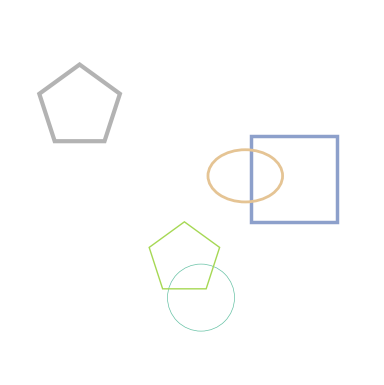[{"shape": "circle", "thickness": 0.5, "radius": 0.44, "center": [0.522, 0.227]}, {"shape": "square", "thickness": 2.5, "radius": 0.56, "center": [0.765, 0.534]}, {"shape": "pentagon", "thickness": 1, "radius": 0.48, "center": [0.479, 0.328]}, {"shape": "oval", "thickness": 2, "radius": 0.48, "center": [0.637, 0.543]}, {"shape": "pentagon", "thickness": 3, "radius": 0.55, "center": [0.207, 0.722]}]